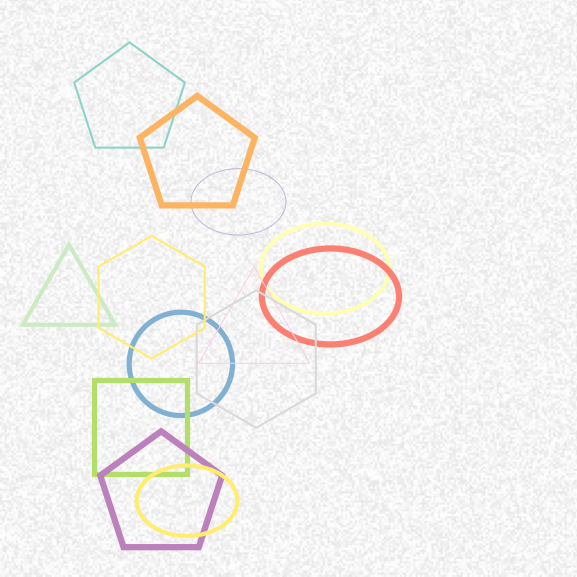[{"shape": "pentagon", "thickness": 1, "radius": 0.5, "center": [0.224, 0.825]}, {"shape": "oval", "thickness": 2, "radius": 0.56, "center": [0.563, 0.534]}, {"shape": "oval", "thickness": 0.5, "radius": 0.41, "center": [0.413, 0.65]}, {"shape": "oval", "thickness": 3, "radius": 0.59, "center": [0.572, 0.486]}, {"shape": "circle", "thickness": 2.5, "radius": 0.45, "center": [0.313, 0.369]}, {"shape": "pentagon", "thickness": 3, "radius": 0.52, "center": [0.342, 0.728]}, {"shape": "square", "thickness": 2.5, "radius": 0.4, "center": [0.243, 0.26]}, {"shape": "triangle", "thickness": 0.5, "radius": 0.56, "center": [0.44, 0.426]}, {"shape": "hexagon", "thickness": 1, "radius": 0.59, "center": [0.444, 0.377]}, {"shape": "pentagon", "thickness": 3, "radius": 0.55, "center": [0.279, 0.141]}, {"shape": "triangle", "thickness": 2, "radius": 0.46, "center": [0.12, 0.483]}, {"shape": "hexagon", "thickness": 1, "radius": 0.53, "center": [0.263, 0.484]}, {"shape": "oval", "thickness": 2, "radius": 0.44, "center": [0.324, 0.132]}]